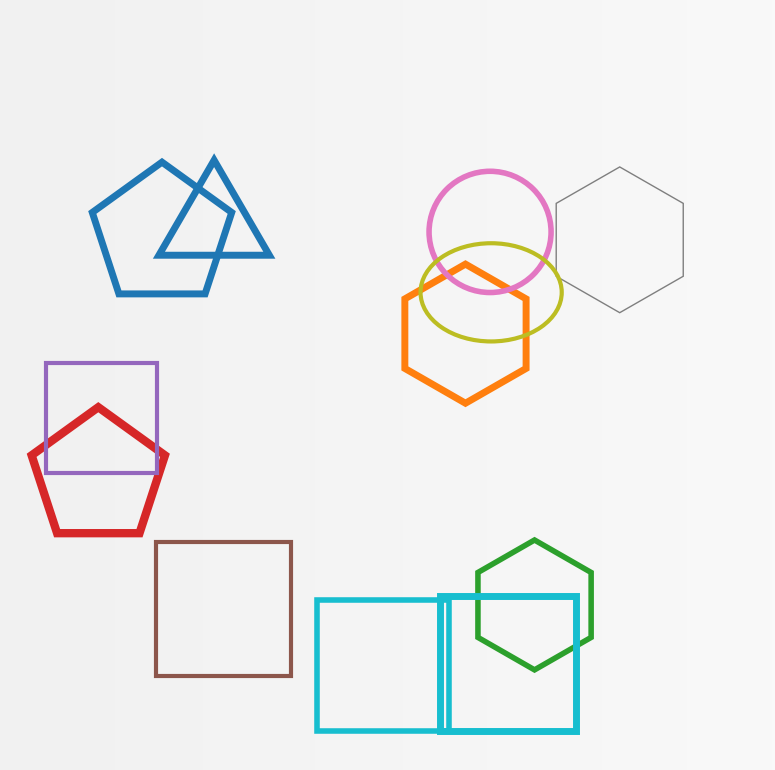[{"shape": "triangle", "thickness": 2.5, "radius": 0.41, "center": [0.276, 0.71]}, {"shape": "pentagon", "thickness": 2.5, "radius": 0.47, "center": [0.209, 0.695]}, {"shape": "hexagon", "thickness": 2.5, "radius": 0.45, "center": [0.601, 0.567]}, {"shape": "hexagon", "thickness": 2, "radius": 0.42, "center": [0.69, 0.214]}, {"shape": "pentagon", "thickness": 3, "radius": 0.45, "center": [0.127, 0.381]}, {"shape": "square", "thickness": 1.5, "radius": 0.36, "center": [0.131, 0.457]}, {"shape": "square", "thickness": 1.5, "radius": 0.44, "center": [0.288, 0.209]}, {"shape": "circle", "thickness": 2, "radius": 0.39, "center": [0.632, 0.699]}, {"shape": "hexagon", "thickness": 0.5, "radius": 0.47, "center": [0.8, 0.689]}, {"shape": "oval", "thickness": 1.5, "radius": 0.46, "center": [0.634, 0.62]}, {"shape": "square", "thickness": 2, "radius": 0.42, "center": [0.494, 0.136]}, {"shape": "square", "thickness": 2.5, "radius": 0.44, "center": [0.656, 0.139]}]